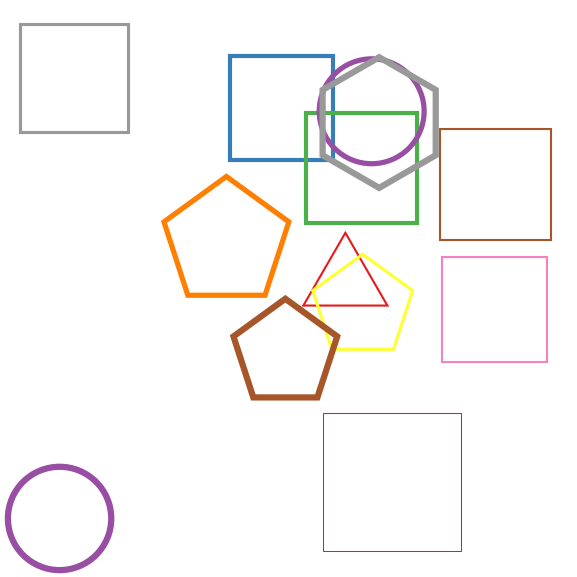[{"shape": "square", "thickness": 0.5, "radius": 0.6, "center": [0.678, 0.165]}, {"shape": "triangle", "thickness": 1, "radius": 0.42, "center": [0.598, 0.512]}, {"shape": "square", "thickness": 2, "radius": 0.45, "center": [0.487, 0.812]}, {"shape": "square", "thickness": 2, "radius": 0.48, "center": [0.626, 0.708]}, {"shape": "circle", "thickness": 3, "radius": 0.45, "center": [0.103, 0.101]}, {"shape": "circle", "thickness": 2.5, "radius": 0.45, "center": [0.644, 0.806]}, {"shape": "pentagon", "thickness": 2.5, "radius": 0.57, "center": [0.392, 0.58]}, {"shape": "pentagon", "thickness": 1.5, "radius": 0.45, "center": [0.628, 0.468]}, {"shape": "pentagon", "thickness": 3, "radius": 0.47, "center": [0.494, 0.387]}, {"shape": "square", "thickness": 1, "radius": 0.48, "center": [0.858, 0.68]}, {"shape": "square", "thickness": 1, "radius": 0.46, "center": [0.857, 0.464]}, {"shape": "hexagon", "thickness": 3, "radius": 0.57, "center": [0.657, 0.787]}, {"shape": "square", "thickness": 1.5, "radius": 0.47, "center": [0.128, 0.863]}]